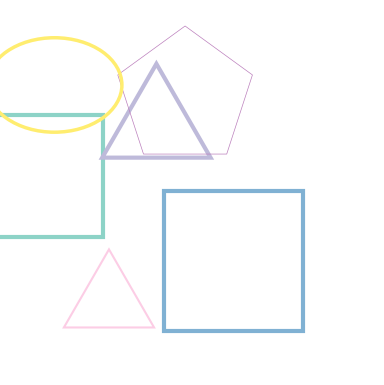[{"shape": "square", "thickness": 3, "radius": 0.79, "center": [0.11, 0.543]}, {"shape": "triangle", "thickness": 3, "radius": 0.81, "center": [0.406, 0.672]}, {"shape": "square", "thickness": 3, "radius": 0.91, "center": [0.606, 0.322]}, {"shape": "triangle", "thickness": 1.5, "radius": 0.68, "center": [0.283, 0.217]}, {"shape": "pentagon", "thickness": 0.5, "radius": 0.92, "center": [0.481, 0.749]}, {"shape": "oval", "thickness": 2.5, "radius": 0.88, "center": [0.141, 0.779]}]